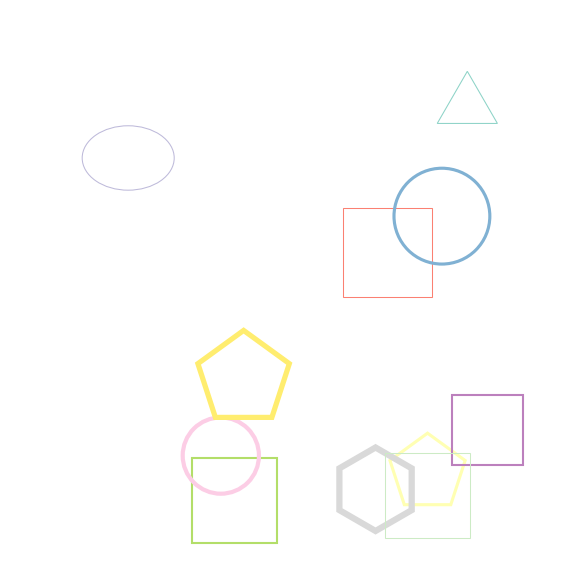[{"shape": "triangle", "thickness": 0.5, "radius": 0.3, "center": [0.809, 0.815]}, {"shape": "pentagon", "thickness": 1.5, "radius": 0.34, "center": [0.74, 0.181]}, {"shape": "oval", "thickness": 0.5, "radius": 0.4, "center": [0.222, 0.726]}, {"shape": "square", "thickness": 0.5, "radius": 0.38, "center": [0.671, 0.561]}, {"shape": "circle", "thickness": 1.5, "radius": 0.41, "center": [0.765, 0.625]}, {"shape": "square", "thickness": 1, "radius": 0.37, "center": [0.406, 0.133]}, {"shape": "circle", "thickness": 2, "radius": 0.33, "center": [0.382, 0.21]}, {"shape": "hexagon", "thickness": 3, "radius": 0.36, "center": [0.65, 0.152]}, {"shape": "square", "thickness": 1, "radius": 0.3, "center": [0.844, 0.254]}, {"shape": "square", "thickness": 0.5, "radius": 0.37, "center": [0.74, 0.14]}, {"shape": "pentagon", "thickness": 2.5, "radius": 0.42, "center": [0.422, 0.344]}]